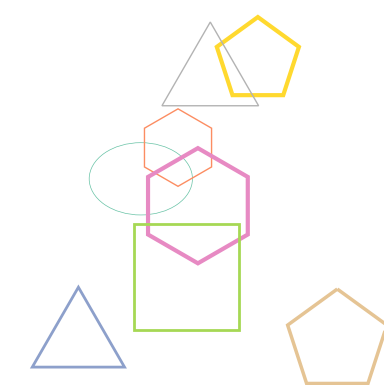[{"shape": "oval", "thickness": 0.5, "radius": 0.67, "center": [0.366, 0.536]}, {"shape": "hexagon", "thickness": 1, "radius": 0.5, "center": [0.462, 0.617]}, {"shape": "triangle", "thickness": 2, "radius": 0.69, "center": [0.204, 0.116]}, {"shape": "hexagon", "thickness": 3, "radius": 0.75, "center": [0.514, 0.466]}, {"shape": "square", "thickness": 2, "radius": 0.69, "center": [0.484, 0.28]}, {"shape": "pentagon", "thickness": 3, "radius": 0.56, "center": [0.67, 0.844]}, {"shape": "pentagon", "thickness": 2.5, "radius": 0.68, "center": [0.876, 0.114]}, {"shape": "triangle", "thickness": 1, "radius": 0.72, "center": [0.546, 0.798]}]